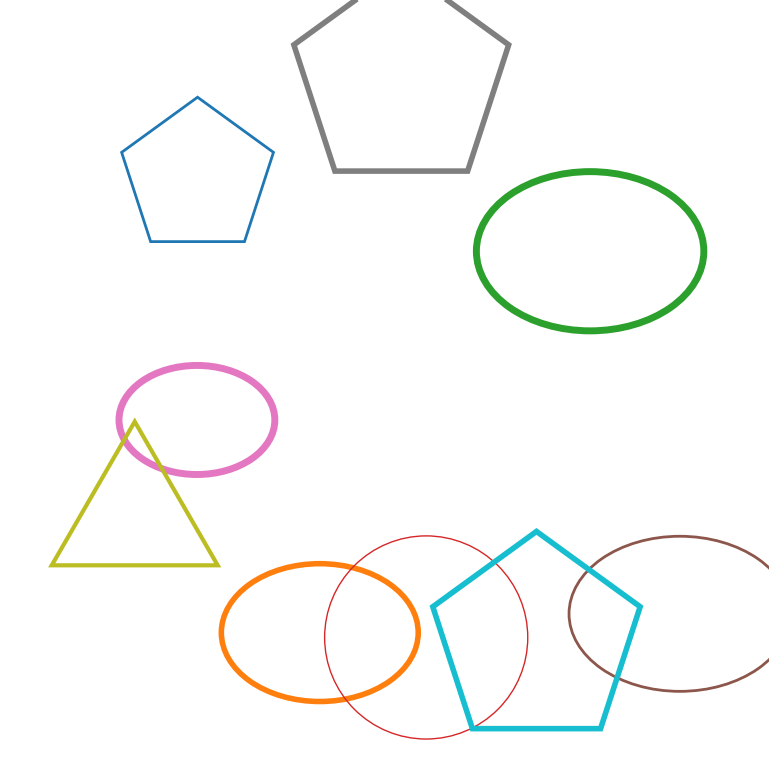[{"shape": "pentagon", "thickness": 1, "radius": 0.52, "center": [0.257, 0.77]}, {"shape": "oval", "thickness": 2, "radius": 0.64, "center": [0.415, 0.178]}, {"shape": "oval", "thickness": 2.5, "radius": 0.74, "center": [0.766, 0.674]}, {"shape": "circle", "thickness": 0.5, "radius": 0.66, "center": [0.553, 0.172]}, {"shape": "oval", "thickness": 1, "radius": 0.72, "center": [0.883, 0.203]}, {"shape": "oval", "thickness": 2.5, "radius": 0.51, "center": [0.256, 0.455]}, {"shape": "pentagon", "thickness": 2, "radius": 0.73, "center": [0.521, 0.896]}, {"shape": "triangle", "thickness": 1.5, "radius": 0.62, "center": [0.175, 0.328]}, {"shape": "pentagon", "thickness": 2, "radius": 0.71, "center": [0.697, 0.168]}]